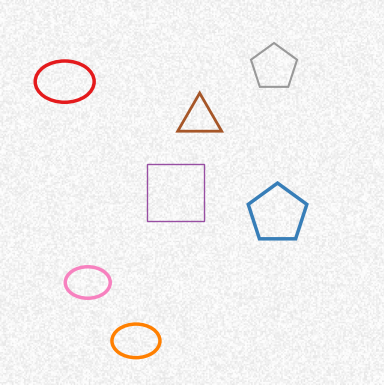[{"shape": "oval", "thickness": 2.5, "radius": 0.38, "center": [0.168, 0.788]}, {"shape": "pentagon", "thickness": 2.5, "radius": 0.4, "center": [0.721, 0.444]}, {"shape": "square", "thickness": 1, "radius": 0.37, "center": [0.455, 0.5]}, {"shape": "oval", "thickness": 2.5, "radius": 0.31, "center": [0.353, 0.115]}, {"shape": "triangle", "thickness": 2, "radius": 0.33, "center": [0.519, 0.692]}, {"shape": "oval", "thickness": 2.5, "radius": 0.29, "center": [0.228, 0.266]}, {"shape": "pentagon", "thickness": 1.5, "radius": 0.31, "center": [0.712, 0.825]}]